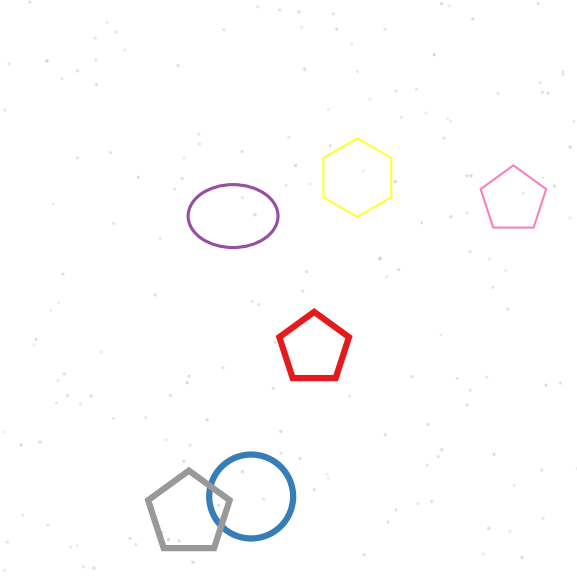[{"shape": "pentagon", "thickness": 3, "radius": 0.32, "center": [0.544, 0.396]}, {"shape": "circle", "thickness": 3, "radius": 0.36, "center": [0.435, 0.139]}, {"shape": "oval", "thickness": 1.5, "radius": 0.39, "center": [0.404, 0.625]}, {"shape": "hexagon", "thickness": 1, "radius": 0.34, "center": [0.619, 0.692]}, {"shape": "pentagon", "thickness": 1, "radius": 0.3, "center": [0.889, 0.653]}, {"shape": "pentagon", "thickness": 3, "radius": 0.37, "center": [0.327, 0.11]}]